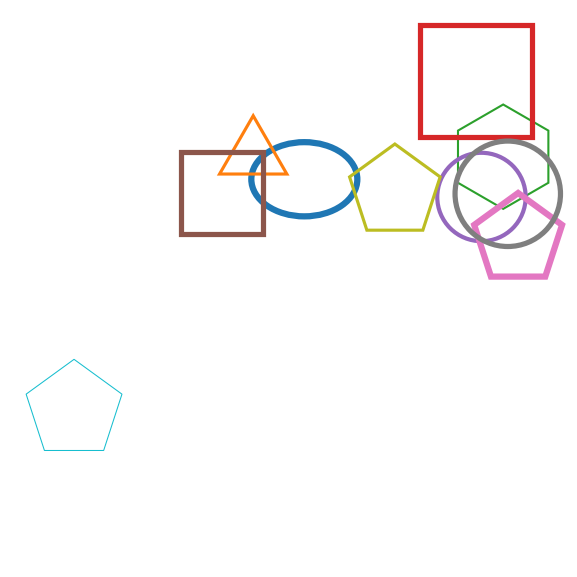[{"shape": "oval", "thickness": 3, "radius": 0.46, "center": [0.527, 0.689]}, {"shape": "triangle", "thickness": 1.5, "radius": 0.34, "center": [0.438, 0.731]}, {"shape": "hexagon", "thickness": 1, "radius": 0.45, "center": [0.871, 0.728]}, {"shape": "square", "thickness": 2.5, "radius": 0.49, "center": [0.824, 0.859]}, {"shape": "circle", "thickness": 2, "radius": 0.38, "center": [0.834, 0.658]}, {"shape": "square", "thickness": 2.5, "radius": 0.35, "center": [0.385, 0.664]}, {"shape": "pentagon", "thickness": 3, "radius": 0.4, "center": [0.897, 0.585]}, {"shape": "circle", "thickness": 2.5, "radius": 0.46, "center": [0.879, 0.664]}, {"shape": "pentagon", "thickness": 1.5, "radius": 0.41, "center": [0.684, 0.667]}, {"shape": "pentagon", "thickness": 0.5, "radius": 0.44, "center": [0.128, 0.29]}]